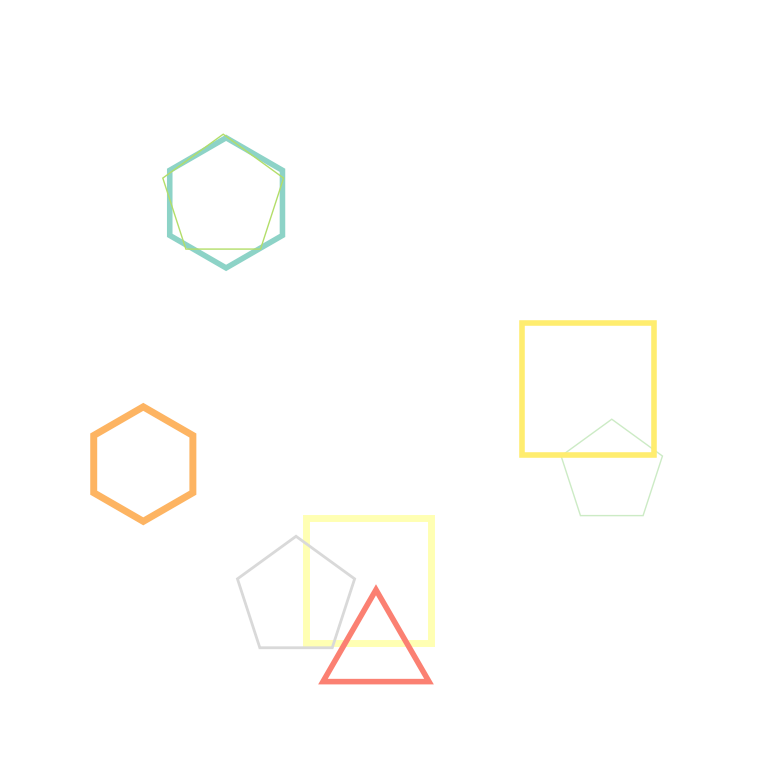[{"shape": "hexagon", "thickness": 2, "radius": 0.42, "center": [0.294, 0.737]}, {"shape": "square", "thickness": 2.5, "radius": 0.41, "center": [0.478, 0.246]}, {"shape": "triangle", "thickness": 2, "radius": 0.4, "center": [0.488, 0.155]}, {"shape": "hexagon", "thickness": 2.5, "radius": 0.37, "center": [0.186, 0.397]}, {"shape": "pentagon", "thickness": 0.5, "radius": 0.41, "center": [0.29, 0.743]}, {"shape": "pentagon", "thickness": 1, "radius": 0.4, "center": [0.384, 0.224]}, {"shape": "pentagon", "thickness": 0.5, "radius": 0.35, "center": [0.795, 0.386]}, {"shape": "square", "thickness": 2, "radius": 0.43, "center": [0.764, 0.495]}]